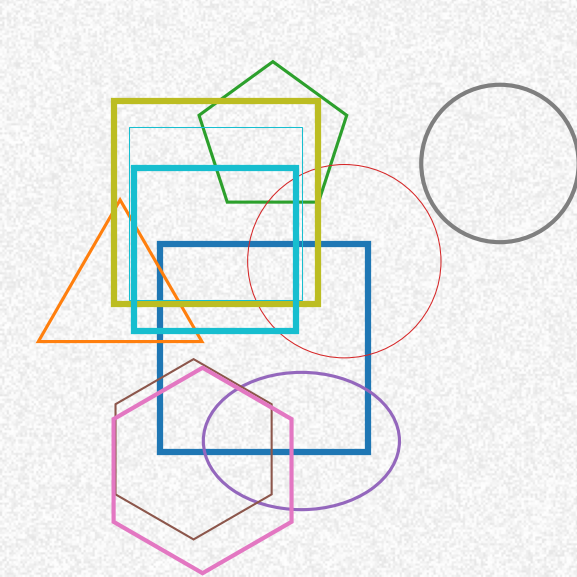[{"shape": "square", "thickness": 3, "radius": 0.9, "center": [0.457, 0.397]}, {"shape": "triangle", "thickness": 1.5, "radius": 0.82, "center": [0.208, 0.489]}, {"shape": "pentagon", "thickness": 1.5, "radius": 0.67, "center": [0.473, 0.758]}, {"shape": "circle", "thickness": 0.5, "radius": 0.84, "center": [0.596, 0.547]}, {"shape": "oval", "thickness": 1.5, "radius": 0.85, "center": [0.522, 0.235]}, {"shape": "hexagon", "thickness": 1, "radius": 0.78, "center": [0.335, 0.221]}, {"shape": "hexagon", "thickness": 2, "radius": 0.89, "center": [0.351, 0.184]}, {"shape": "circle", "thickness": 2, "radius": 0.68, "center": [0.866, 0.716]}, {"shape": "square", "thickness": 3, "radius": 0.88, "center": [0.374, 0.648]}, {"shape": "square", "thickness": 0.5, "radius": 0.75, "center": [0.373, 0.629]}, {"shape": "square", "thickness": 3, "radius": 0.7, "center": [0.372, 0.567]}]